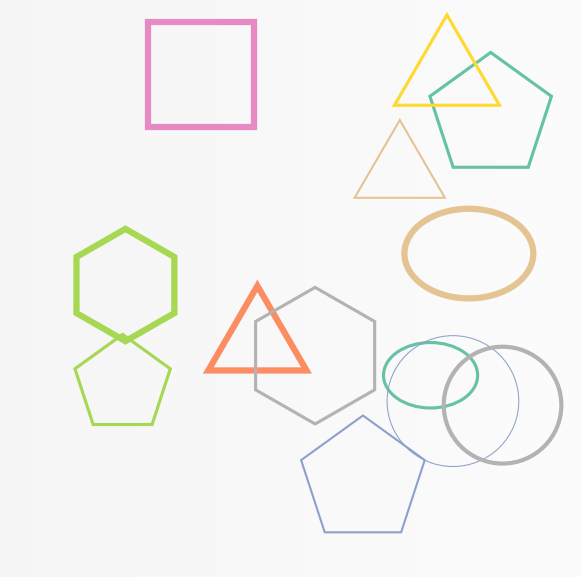[{"shape": "oval", "thickness": 1.5, "radius": 0.4, "center": [0.741, 0.349]}, {"shape": "pentagon", "thickness": 1.5, "radius": 0.55, "center": [0.844, 0.798]}, {"shape": "triangle", "thickness": 3, "radius": 0.49, "center": [0.443, 0.406]}, {"shape": "circle", "thickness": 0.5, "radius": 0.57, "center": [0.779, 0.305]}, {"shape": "pentagon", "thickness": 1, "radius": 0.56, "center": [0.624, 0.168]}, {"shape": "square", "thickness": 3, "radius": 0.45, "center": [0.345, 0.871]}, {"shape": "hexagon", "thickness": 3, "radius": 0.49, "center": [0.216, 0.506]}, {"shape": "pentagon", "thickness": 1.5, "radius": 0.43, "center": [0.211, 0.334]}, {"shape": "triangle", "thickness": 1.5, "radius": 0.52, "center": [0.769, 0.869]}, {"shape": "triangle", "thickness": 1, "radius": 0.45, "center": [0.688, 0.701]}, {"shape": "oval", "thickness": 3, "radius": 0.55, "center": [0.807, 0.56]}, {"shape": "hexagon", "thickness": 1.5, "radius": 0.59, "center": [0.542, 0.383]}, {"shape": "circle", "thickness": 2, "radius": 0.51, "center": [0.865, 0.298]}]